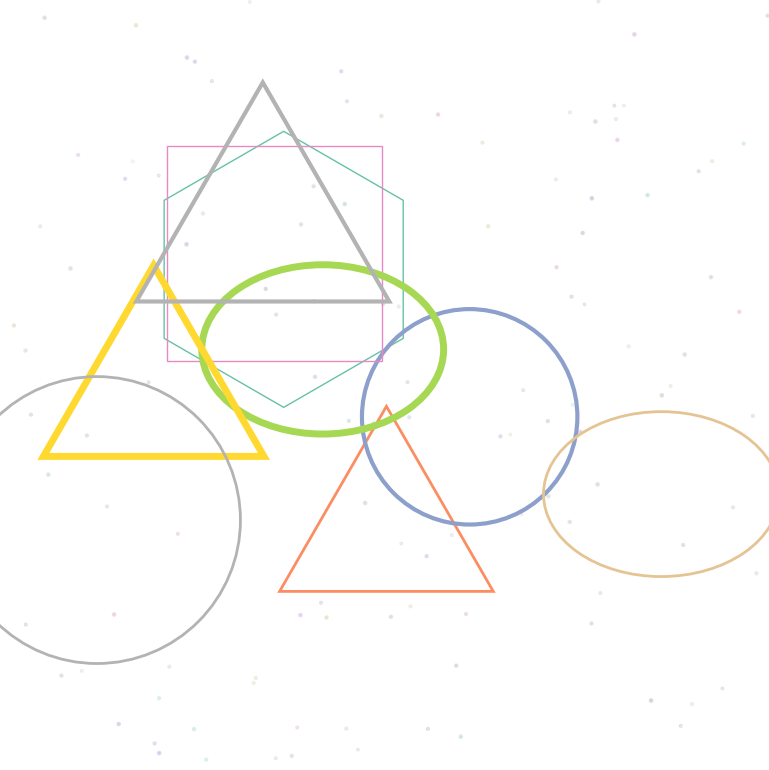[{"shape": "hexagon", "thickness": 0.5, "radius": 0.9, "center": [0.368, 0.65]}, {"shape": "triangle", "thickness": 1, "radius": 0.8, "center": [0.502, 0.312]}, {"shape": "circle", "thickness": 1.5, "radius": 0.7, "center": [0.61, 0.459]}, {"shape": "square", "thickness": 0.5, "radius": 0.7, "center": [0.357, 0.671]}, {"shape": "oval", "thickness": 2.5, "radius": 0.79, "center": [0.419, 0.546]}, {"shape": "triangle", "thickness": 2.5, "radius": 0.83, "center": [0.2, 0.49]}, {"shape": "oval", "thickness": 1, "radius": 0.76, "center": [0.859, 0.358]}, {"shape": "triangle", "thickness": 1.5, "radius": 0.95, "center": [0.341, 0.703]}, {"shape": "circle", "thickness": 1, "radius": 0.93, "center": [0.126, 0.325]}]